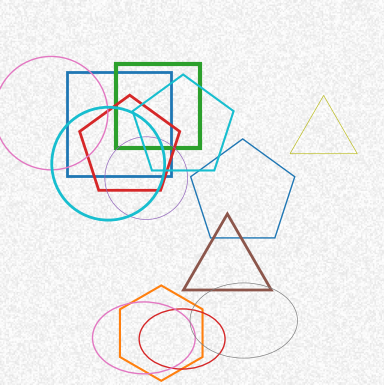[{"shape": "square", "thickness": 2, "radius": 0.68, "center": [0.309, 0.679]}, {"shape": "pentagon", "thickness": 1, "radius": 0.71, "center": [0.63, 0.497]}, {"shape": "hexagon", "thickness": 1.5, "radius": 0.62, "center": [0.419, 0.135]}, {"shape": "square", "thickness": 3, "radius": 0.54, "center": [0.411, 0.724]}, {"shape": "pentagon", "thickness": 2, "radius": 0.68, "center": [0.337, 0.616]}, {"shape": "oval", "thickness": 1, "radius": 0.56, "center": [0.473, 0.12]}, {"shape": "circle", "thickness": 0.5, "radius": 0.54, "center": [0.38, 0.537]}, {"shape": "triangle", "thickness": 2, "radius": 0.66, "center": [0.591, 0.313]}, {"shape": "circle", "thickness": 1, "radius": 0.74, "center": [0.133, 0.706]}, {"shape": "oval", "thickness": 1, "radius": 0.67, "center": [0.374, 0.122]}, {"shape": "oval", "thickness": 0.5, "radius": 0.7, "center": [0.633, 0.167]}, {"shape": "triangle", "thickness": 0.5, "radius": 0.5, "center": [0.841, 0.651]}, {"shape": "pentagon", "thickness": 1.5, "radius": 0.69, "center": [0.476, 0.669]}, {"shape": "circle", "thickness": 2, "radius": 0.73, "center": [0.281, 0.575]}]